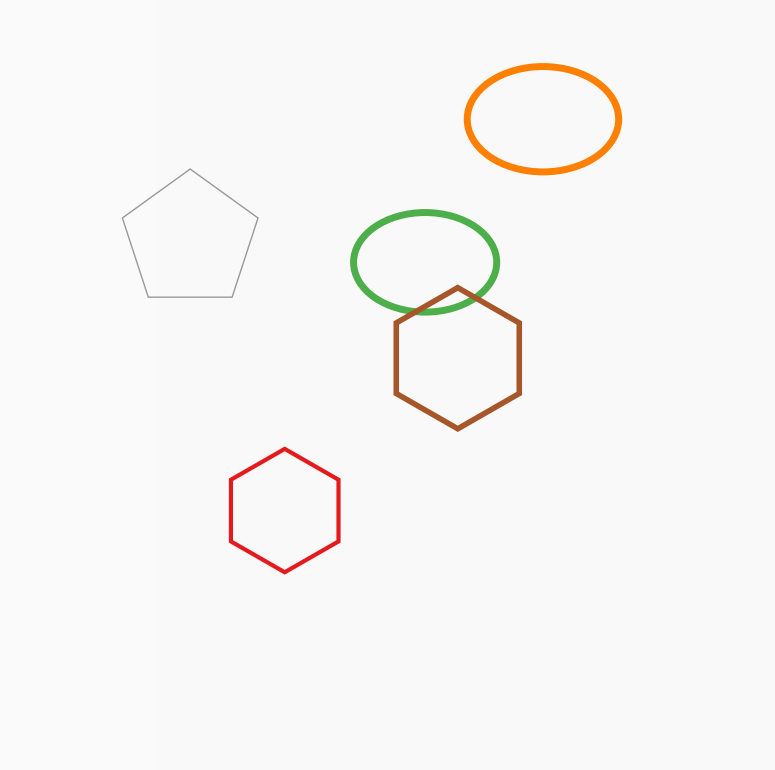[{"shape": "hexagon", "thickness": 1.5, "radius": 0.4, "center": [0.367, 0.337]}, {"shape": "oval", "thickness": 2.5, "radius": 0.46, "center": [0.549, 0.659]}, {"shape": "oval", "thickness": 2.5, "radius": 0.49, "center": [0.701, 0.845]}, {"shape": "hexagon", "thickness": 2, "radius": 0.46, "center": [0.591, 0.535]}, {"shape": "pentagon", "thickness": 0.5, "radius": 0.46, "center": [0.245, 0.688]}]